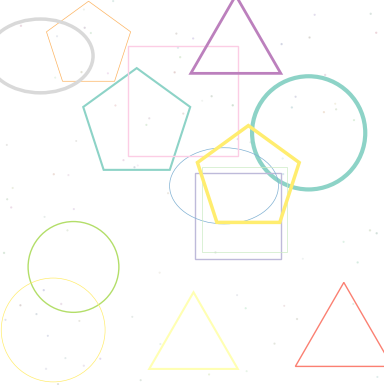[{"shape": "circle", "thickness": 3, "radius": 0.73, "center": [0.802, 0.655]}, {"shape": "pentagon", "thickness": 1.5, "radius": 0.73, "center": [0.355, 0.677]}, {"shape": "triangle", "thickness": 1.5, "radius": 0.66, "center": [0.503, 0.108]}, {"shape": "square", "thickness": 1, "radius": 0.56, "center": [0.618, 0.439]}, {"shape": "triangle", "thickness": 1, "radius": 0.73, "center": [0.893, 0.121]}, {"shape": "oval", "thickness": 0.5, "radius": 0.71, "center": [0.582, 0.517]}, {"shape": "pentagon", "thickness": 0.5, "radius": 0.57, "center": [0.23, 0.882]}, {"shape": "circle", "thickness": 1, "radius": 0.59, "center": [0.191, 0.307]}, {"shape": "square", "thickness": 1, "radius": 0.72, "center": [0.476, 0.737]}, {"shape": "oval", "thickness": 2.5, "radius": 0.68, "center": [0.105, 0.855]}, {"shape": "triangle", "thickness": 2, "radius": 0.67, "center": [0.612, 0.877]}, {"shape": "square", "thickness": 0.5, "radius": 0.55, "center": [0.634, 0.456]}, {"shape": "pentagon", "thickness": 2.5, "radius": 0.69, "center": [0.645, 0.535]}, {"shape": "circle", "thickness": 0.5, "radius": 0.67, "center": [0.138, 0.143]}]